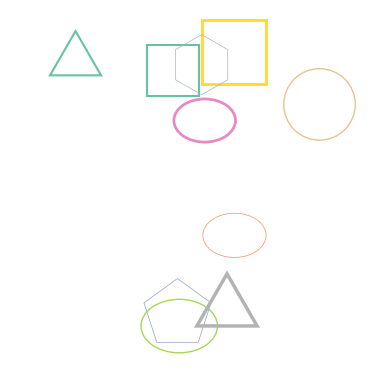[{"shape": "square", "thickness": 1.5, "radius": 0.33, "center": [0.449, 0.817]}, {"shape": "triangle", "thickness": 1.5, "radius": 0.38, "center": [0.196, 0.843]}, {"shape": "oval", "thickness": 0.5, "radius": 0.41, "center": [0.609, 0.389]}, {"shape": "pentagon", "thickness": 0.5, "radius": 0.46, "center": [0.461, 0.185]}, {"shape": "oval", "thickness": 2, "radius": 0.4, "center": [0.532, 0.687]}, {"shape": "oval", "thickness": 1, "radius": 0.5, "center": [0.466, 0.153]}, {"shape": "square", "thickness": 2, "radius": 0.42, "center": [0.607, 0.865]}, {"shape": "circle", "thickness": 1, "radius": 0.46, "center": [0.83, 0.729]}, {"shape": "hexagon", "thickness": 0.5, "radius": 0.39, "center": [0.524, 0.832]}, {"shape": "triangle", "thickness": 2.5, "radius": 0.45, "center": [0.59, 0.199]}]